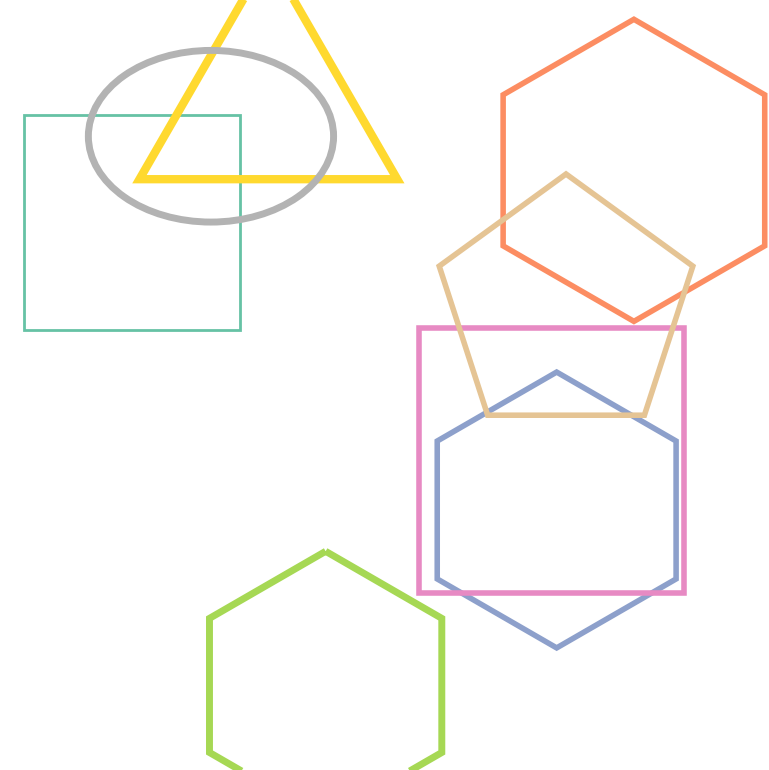[{"shape": "square", "thickness": 1, "radius": 0.7, "center": [0.171, 0.711]}, {"shape": "hexagon", "thickness": 2, "radius": 0.98, "center": [0.823, 0.779]}, {"shape": "hexagon", "thickness": 2, "radius": 0.9, "center": [0.723, 0.338]}, {"shape": "square", "thickness": 2, "radius": 0.86, "center": [0.716, 0.402]}, {"shape": "hexagon", "thickness": 2.5, "radius": 0.87, "center": [0.423, 0.11]}, {"shape": "triangle", "thickness": 3, "radius": 0.97, "center": [0.349, 0.864]}, {"shape": "pentagon", "thickness": 2, "radius": 0.87, "center": [0.735, 0.601]}, {"shape": "oval", "thickness": 2.5, "radius": 0.8, "center": [0.274, 0.823]}]